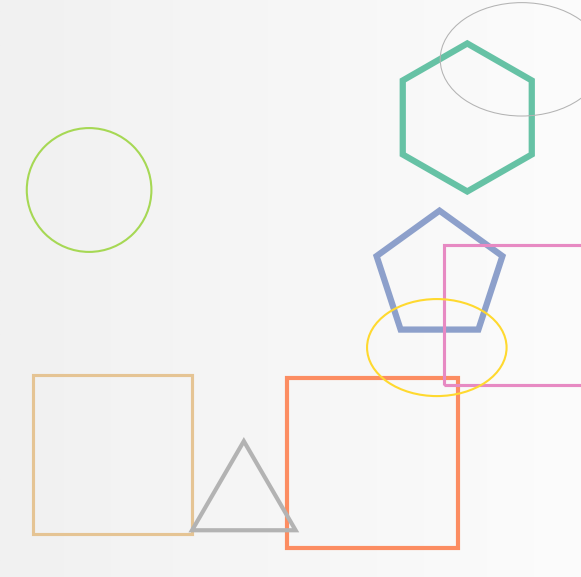[{"shape": "hexagon", "thickness": 3, "radius": 0.64, "center": [0.804, 0.796]}, {"shape": "square", "thickness": 2, "radius": 0.74, "center": [0.641, 0.198]}, {"shape": "pentagon", "thickness": 3, "radius": 0.57, "center": [0.756, 0.521]}, {"shape": "square", "thickness": 1.5, "radius": 0.6, "center": [0.884, 0.454]}, {"shape": "circle", "thickness": 1, "radius": 0.54, "center": [0.153, 0.67]}, {"shape": "oval", "thickness": 1, "radius": 0.6, "center": [0.752, 0.397]}, {"shape": "square", "thickness": 1.5, "radius": 0.69, "center": [0.194, 0.212]}, {"shape": "triangle", "thickness": 2, "radius": 0.51, "center": [0.42, 0.132]}, {"shape": "oval", "thickness": 0.5, "radius": 0.7, "center": [0.898, 0.896]}]